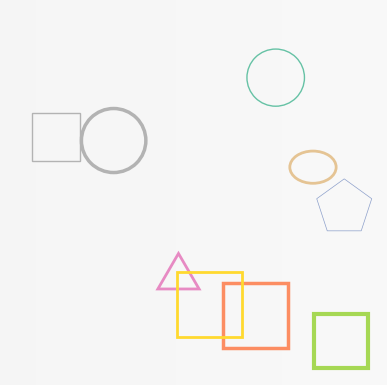[{"shape": "circle", "thickness": 1, "radius": 0.37, "center": [0.711, 0.798]}, {"shape": "square", "thickness": 2.5, "radius": 0.42, "center": [0.66, 0.182]}, {"shape": "pentagon", "thickness": 0.5, "radius": 0.37, "center": [0.888, 0.461]}, {"shape": "triangle", "thickness": 2, "radius": 0.31, "center": [0.461, 0.28]}, {"shape": "square", "thickness": 3, "radius": 0.35, "center": [0.879, 0.115]}, {"shape": "square", "thickness": 2, "radius": 0.42, "center": [0.541, 0.208]}, {"shape": "oval", "thickness": 2, "radius": 0.3, "center": [0.808, 0.566]}, {"shape": "circle", "thickness": 2.5, "radius": 0.42, "center": [0.293, 0.635]}, {"shape": "square", "thickness": 1, "radius": 0.31, "center": [0.144, 0.644]}]